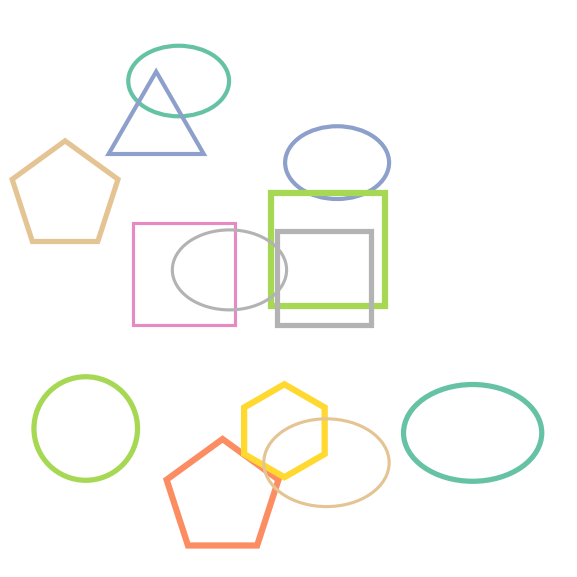[{"shape": "oval", "thickness": 2, "radius": 0.44, "center": [0.309, 0.859]}, {"shape": "oval", "thickness": 2.5, "radius": 0.6, "center": [0.818, 0.25]}, {"shape": "pentagon", "thickness": 3, "radius": 0.51, "center": [0.385, 0.137]}, {"shape": "triangle", "thickness": 2, "radius": 0.48, "center": [0.27, 0.78]}, {"shape": "oval", "thickness": 2, "radius": 0.45, "center": [0.584, 0.718]}, {"shape": "square", "thickness": 1.5, "radius": 0.44, "center": [0.318, 0.525]}, {"shape": "circle", "thickness": 2.5, "radius": 0.45, "center": [0.148, 0.257]}, {"shape": "square", "thickness": 3, "radius": 0.49, "center": [0.568, 0.567]}, {"shape": "hexagon", "thickness": 3, "radius": 0.4, "center": [0.492, 0.253]}, {"shape": "pentagon", "thickness": 2.5, "radius": 0.48, "center": [0.113, 0.659]}, {"shape": "oval", "thickness": 1.5, "radius": 0.54, "center": [0.565, 0.198]}, {"shape": "oval", "thickness": 1.5, "radius": 0.49, "center": [0.397, 0.532]}, {"shape": "square", "thickness": 2.5, "radius": 0.41, "center": [0.562, 0.517]}]